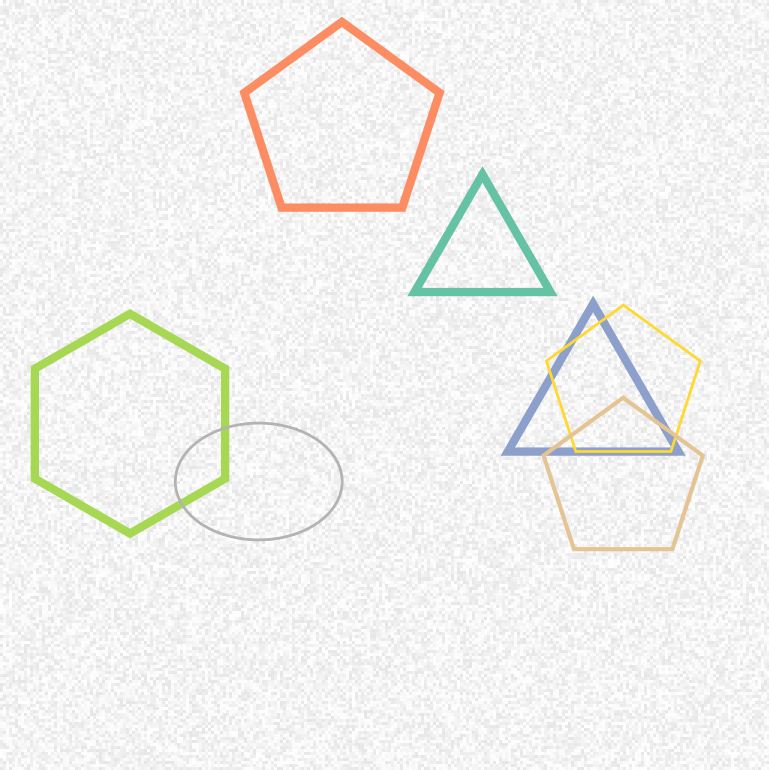[{"shape": "triangle", "thickness": 3, "radius": 0.51, "center": [0.627, 0.672]}, {"shape": "pentagon", "thickness": 3, "radius": 0.67, "center": [0.444, 0.838]}, {"shape": "triangle", "thickness": 3, "radius": 0.64, "center": [0.77, 0.477]}, {"shape": "hexagon", "thickness": 3, "radius": 0.71, "center": [0.169, 0.45]}, {"shape": "pentagon", "thickness": 1, "radius": 0.53, "center": [0.81, 0.499]}, {"shape": "pentagon", "thickness": 1.5, "radius": 0.54, "center": [0.809, 0.375]}, {"shape": "oval", "thickness": 1, "radius": 0.54, "center": [0.336, 0.375]}]